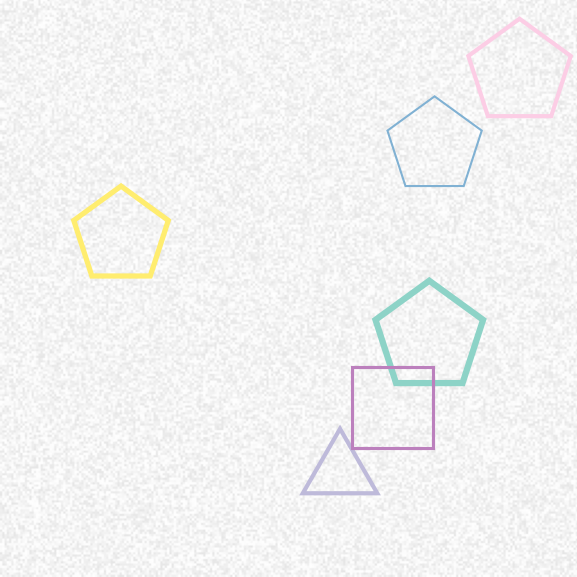[{"shape": "pentagon", "thickness": 3, "radius": 0.49, "center": [0.743, 0.415]}, {"shape": "triangle", "thickness": 2, "radius": 0.37, "center": [0.589, 0.182]}, {"shape": "pentagon", "thickness": 1, "radius": 0.43, "center": [0.753, 0.746]}, {"shape": "pentagon", "thickness": 2, "radius": 0.47, "center": [0.9, 0.873]}, {"shape": "square", "thickness": 1.5, "radius": 0.35, "center": [0.679, 0.294]}, {"shape": "pentagon", "thickness": 2.5, "radius": 0.43, "center": [0.21, 0.591]}]